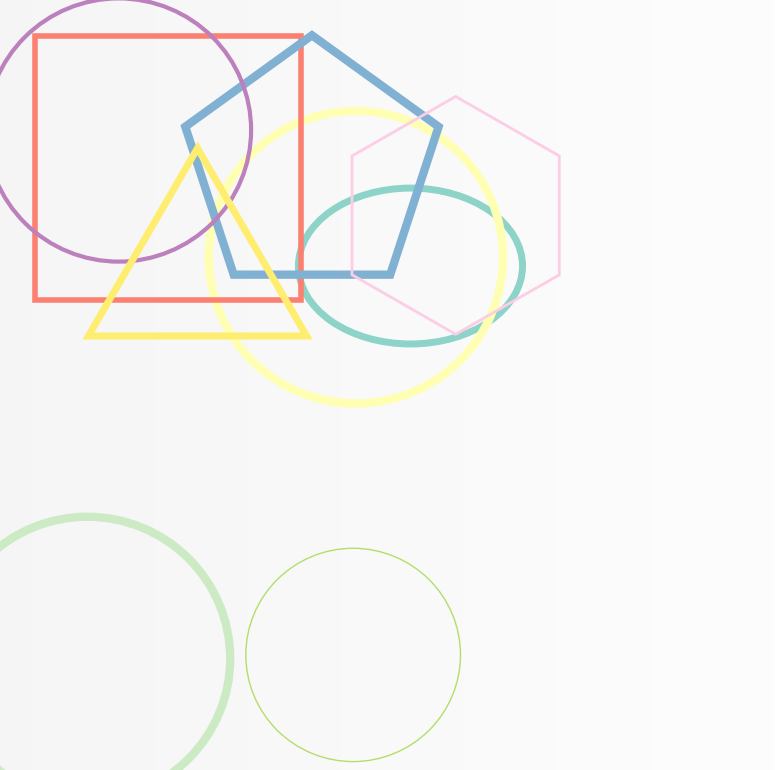[{"shape": "oval", "thickness": 2.5, "radius": 0.72, "center": [0.53, 0.655]}, {"shape": "circle", "thickness": 3, "radius": 0.95, "center": [0.459, 0.666]}, {"shape": "square", "thickness": 2, "radius": 0.86, "center": [0.217, 0.782]}, {"shape": "pentagon", "thickness": 3, "radius": 0.86, "center": [0.403, 0.782]}, {"shape": "circle", "thickness": 0.5, "radius": 0.69, "center": [0.456, 0.149]}, {"shape": "hexagon", "thickness": 1, "radius": 0.77, "center": [0.588, 0.72]}, {"shape": "circle", "thickness": 1.5, "radius": 0.85, "center": [0.153, 0.831]}, {"shape": "circle", "thickness": 3, "radius": 0.92, "center": [0.113, 0.145]}, {"shape": "triangle", "thickness": 2.5, "radius": 0.81, "center": [0.255, 0.645]}]